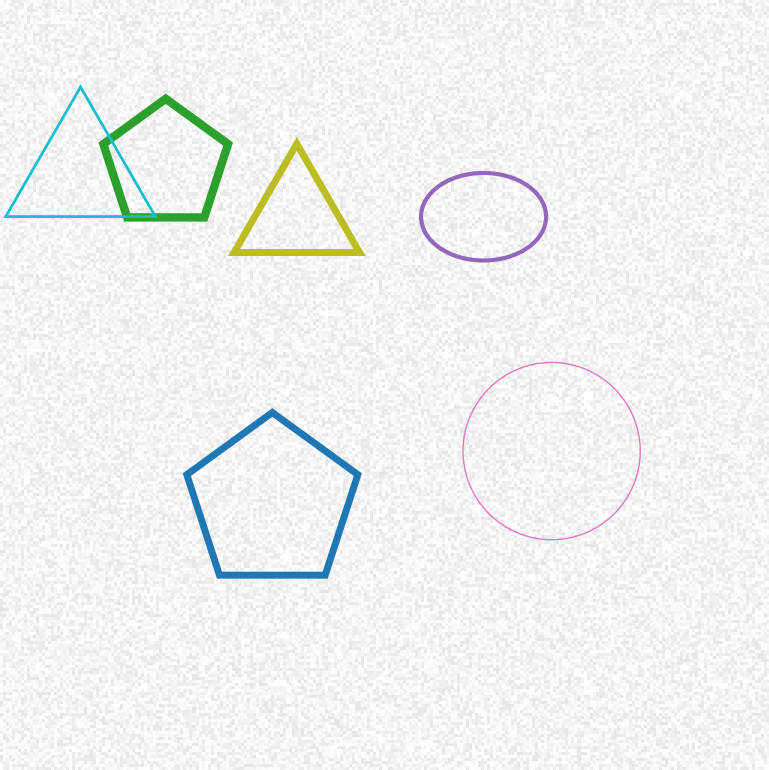[{"shape": "pentagon", "thickness": 2.5, "radius": 0.58, "center": [0.354, 0.347]}, {"shape": "pentagon", "thickness": 3, "radius": 0.43, "center": [0.215, 0.787]}, {"shape": "oval", "thickness": 1.5, "radius": 0.41, "center": [0.628, 0.719]}, {"shape": "circle", "thickness": 0.5, "radius": 0.58, "center": [0.716, 0.414]}, {"shape": "triangle", "thickness": 2.5, "radius": 0.47, "center": [0.385, 0.719]}, {"shape": "triangle", "thickness": 1, "radius": 0.56, "center": [0.105, 0.775]}]